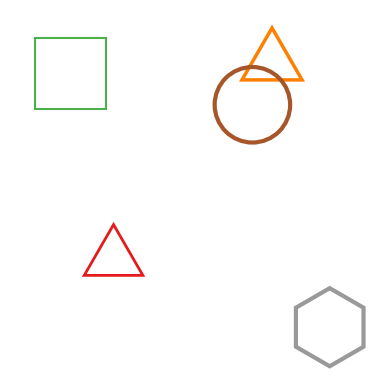[{"shape": "triangle", "thickness": 2, "radius": 0.44, "center": [0.295, 0.329]}, {"shape": "square", "thickness": 1.5, "radius": 0.46, "center": [0.183, 0.809]}, {"shape": "triangle", "thickness": 2.5, "radius": 0.45, "center": [0.707, 0.837]}, {"shape": "circle", "thickness": 3, "radius": 0.49, "center": [0.656, 0.728]}, {"shape": "hexagon", "thickness": 3, "radius": 0.51, "center": [0.856, 0.15]}]